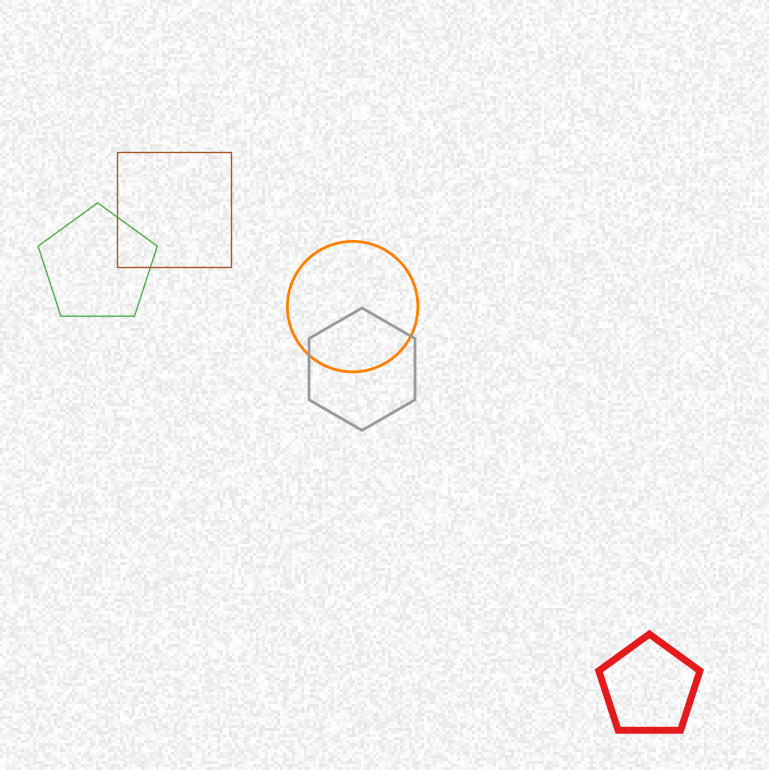[{"shape": "pentagon", "thickness": 2.5, "radius": 0.35, "center": [0.843, 0.107]}, {"shape": "pentagon", "thickness": 0.5, "radius": 0.41, "center": [0.127, 0.655]}, {"shape": "circle", "thickness": 1, "radius": 0.42, "center": [0.458, 0.602]}, {"shape": "square", "thickness": 0.5, "radius": 0.37, "center": [0.226, 0.728]}, {"shape": "hexagon", "thickness": 1, "radius": 0.4, "center": [0.47, 0.521]}]